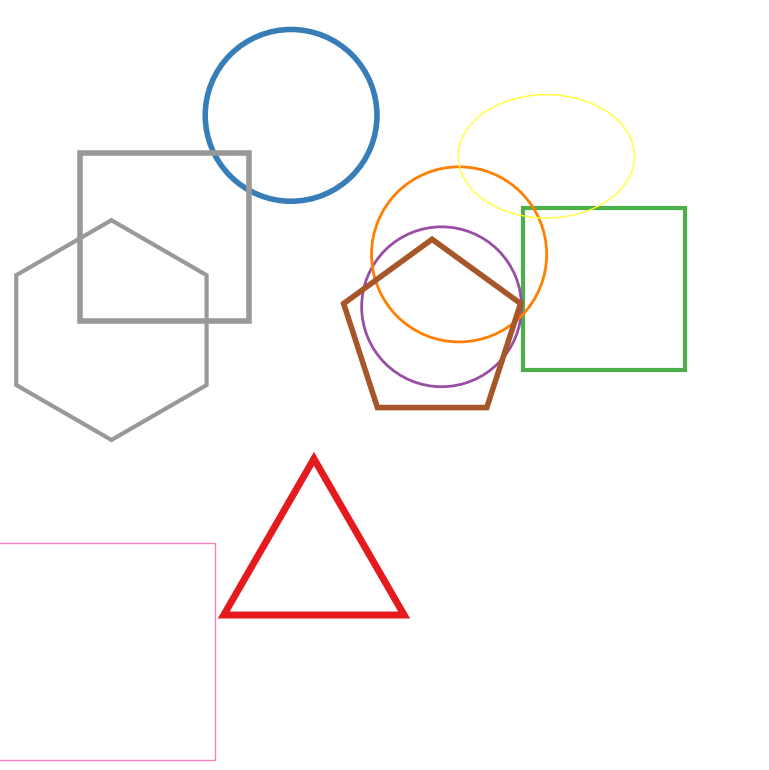[{"shape": "triangle", "thickness": 2.5, "radius": 0.68, "center": [0.408, 0.269]}, {"shape": "circle", "thickness": 2, "radius": 0.56, "center": [0.378, 0.85]}, {"shape": "square", "thickness": 1.5, "radius": 0.53, "center": [0.784, 0.624]}, {"shape": "circle", "thickness": 1, "radius": 0.52, "center": [0.573, 0.602]}, {"shape": "circle", "thickness": 1, "radius": 0.57, "center": [0.596, 0.67]}, {"shape": "oval", "thickness": 0.5, "radius": 0.57, "center": [0.71, 0.797]}, {"shape": "pentagon", "thickness": 2, "radius": 0.6, "center": [0.561, 0.568]}, {"shape": "square", "thickness": 0.5, "radius": 0.71, "center": [0.137, 0.154]}, {"shape": "hexagon", "thickness": 1.5, "radius": 0.71, "center": [0.145, 0.571]}, {"shape": "square", "thickness": 2, "radius": 0.55, "center": [0.214, 0.692]}]